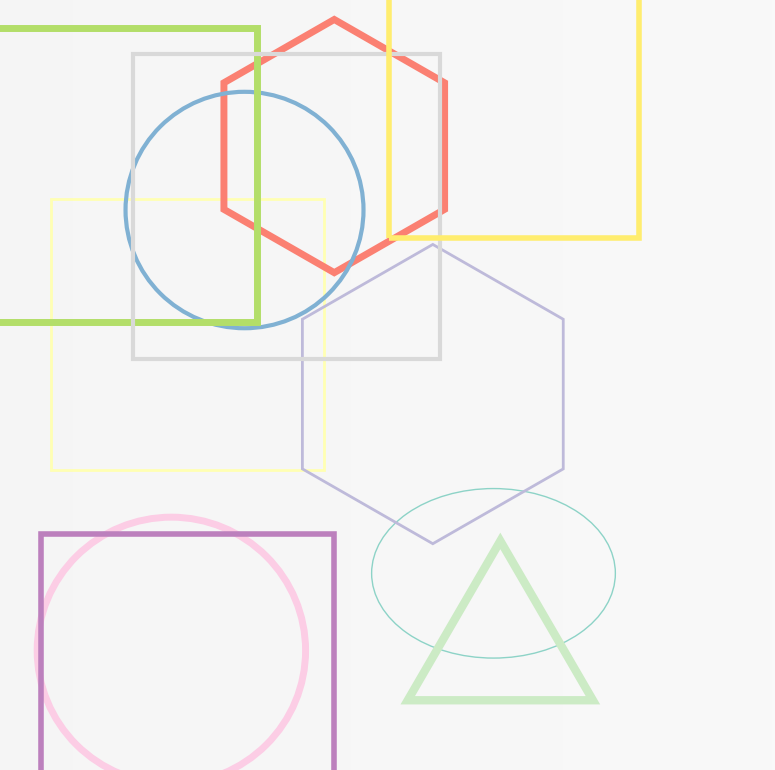[{"shape": "oval", "thickness": 0.5, "radius": 0.79, "center": [0.637, 0.255]}, {"shape": "square", "thickness": 1, "radius": 0.88, "center": [0.242, 0.566]}, {"shape": "hexagon", "thickness": 1, "radius": 0.97, "center": [0.558, 0.488]}, {"shape": "hexagon", "thickness": 2.5, "radius": 0.82, "center": [0.431, 0.81]}, {"shape": "circle", "thickness": 1.5, "radius": 0.77, "center": [0.316, 0.727]}, {"shape": "square", "thickness": 2.5, "radius": 0.96, "center": [0.14, 0.772]}, {"shape": "circle", "thickness": 2.5, "radius": 0.87, "center": [0.221, 0.155]}, {"shape": "square", "thickness": 1.5, "radius": 0.99, "center": [0.369, 0.732]}, {"shape": "square", "thickness": 2, "radius": 0.94, "center": [0.242, 0.118]}, {"shape": "triangle", "thickness": 3, "radius": 0.69, "center": [0.646, 0.16]}, {"shape": "square", "thickness": 2, "radius": 0.81, "center": [0.663, 0.852]}]